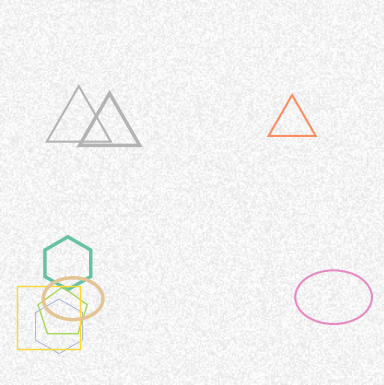[{"shape": "hexagon", "thickness": 2.5, "radius": 0.34, "center": [0.176, 0.316]}, {"shape": "triangle", "thickness": 1.5, "radius": 0.35, "center": [0.759, 0.682]}, {"shape": "hexagon", "thickness": 0.5, "radius": 0.35, "center": [0.153, 0.152]}, {"shape": "oval", "thickness": 1.5, "radius": 0.5, "center": [0.866, 0.228]}, {"shape": "pentagon", "thickness": 1, "radius": 0.34, "center": [0.163, 0.188]}, {"shape": "square", "thickness": 1, "radius": 0.41, "center": [0.127, 0.176]}, {"shape": "oval", "thickness": 2.5, "radius": 0.39, "center": [0.19, 0.224]}, {"shape": "triangle", "thickness": 1.5, "radius": 0.48, "center": [0.205, 0.68]}, {"shape": "triangle", "thickness": 2.5, "radius": 0.45, "center": [0.285, 0.667]}]